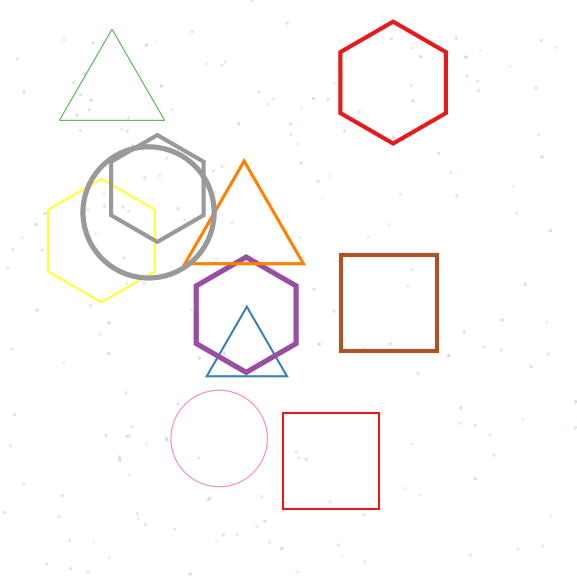[{"shape": "hexagon", "thickness": 2, "radius": 0.53, "center": [0.681, 0.856]}, {"shape": "square", "thickness": 1, "radius": 0.42, "center": [0.573, 0.201]}, {"shape": "triangle", "thickness": 1, "radius": 0.4, "center": [0.427, 0.388]}, {"shape": "triangle", "thickness": 0.5, "radius": 0.53, "center": [0.194, 0.843]}, {"shape": "hexagon", "thickness": 2.5, "radius": 0.5, "center": [0.426, 0.454]}, {"shape": "triangle", "thickness": 1.5, "radius": 0.59, "center": [0.423, 0.602]}, {"shape": "hexagon", "thickness": 1, "radius": 0.53, "center": [0.176, 0.583]}, {"shape": "square", "thickness": 2, "radius": 0.41, "center": [0.674, 0.475]}, {"shape": "circle", "thickness": 0.5, "radius": 0.42, "center": [0.379, 0.24]}, {"shape": "hexagon", "thickness": 2, "radius": 0.46, "center": [0.272, 0.673]}, {"shape": "circle", "thickness": 2.5, "radius": 0.57, "center": [0.257, 0.631]}]